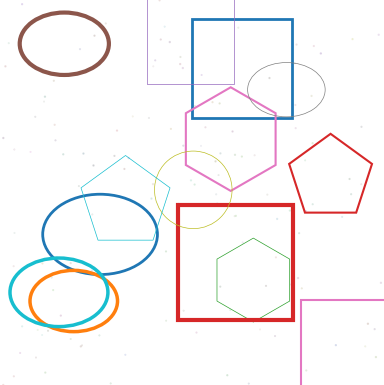[{"shape": "oval", "thickness": 2, "radius": 0.75, "center": [0.26, 0.391]}, {"shape": "square", "thickness": 2, "radius": 0.65, "center": [0.628, 0.822]}, {"shape": "oval", "thickness": 2.5, "radius": 0.57, "center": [0.192, 0.218]}, {"shape": "hexagon", "thickness": 0.5, "radius": 0.55, "center": [0.658, 0.273]}, {"shape": "pentagon", "thickness": 1.5, "radius": 0.57, "center": [0.859, 0.539]}, {"shape": "square", "thickness": 3, "radius": 0.75, "center": [0.612, 0.318]}, {"shape": "square", "thickness": 0.5, "radius": 0.56, "center": [0.495, 0.894]}, {"shape": "oval", "thickness": 3, "radius": 0.58, "center": [0.167, 0.886]}, {"shape": "square", "thickness": 1.5, "radius": 0.56, "center": [0.894, 0.109]}, {"shape": "hexagon", "thickness": 1.5, "radius": 0.67, "center": [0.599, 0.639]}, {"shape": "oval", "thickness": 0.5, "radius": 0.5, "center": [0.744, 0.767]}, {"shape": "circle", "thickness": 0.5, "radius": 0.5, "center": [0.502, 0.507]}, {"shape": "pentagon", "thickness": 0.5, "radius": 0.61, "center": [0.326, 0.475]}, {"shape": "oval", "thickness": 2.5, "radius": 0.64, "center": [0.153, 0.241]}]